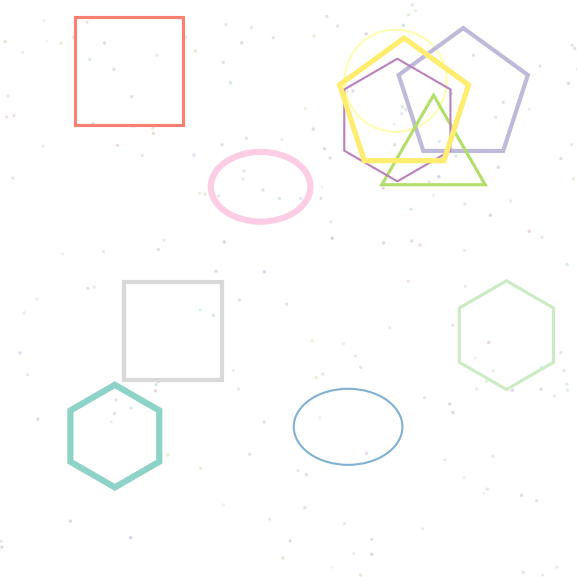[{"shape": "hexagon", "thickness": 3, "radius": 0.44, "center": [0.199, 0.244]}, {"shape": "circle", "thickness": 1, "radius": 0.44, "center": [0.685, 0.859]}, {"shape": "pentagon", "thickness": 2, "radius": 0.59, "center": [0.802, 0.833]}, {"shape": "square", "thickness": 1.5, "radius": 0.47, "center": [0.224, 0.876]}, {"shape": "oval", "thickness": 1, "radius": 0.47, "center": [0.603, 0.26]}, {"shape": "triangle", "thickness": 1.5, "radius": 0.52, "center": [0.751, 0.731]}, {"shape": "oval", "thickness": 3, "radius": 0.43, "center": [0.451, 0.676]}, {"shape": "square", "thickness": 2, "radius": 0.42, "center": [0.299, 0.426]}, {"shape": "hexagon", "thickness": 1, "radius": 0.53, "center": [0.688, 0.791]}, {"shape": "hexagon", "thickness": 1.5, "radius": 0.47, "center": [0.877, 0.419]}, {"shape": "pentagon", "thickness": 2.5, "radius": 0.59, "center": [0.7, 0.816]}]